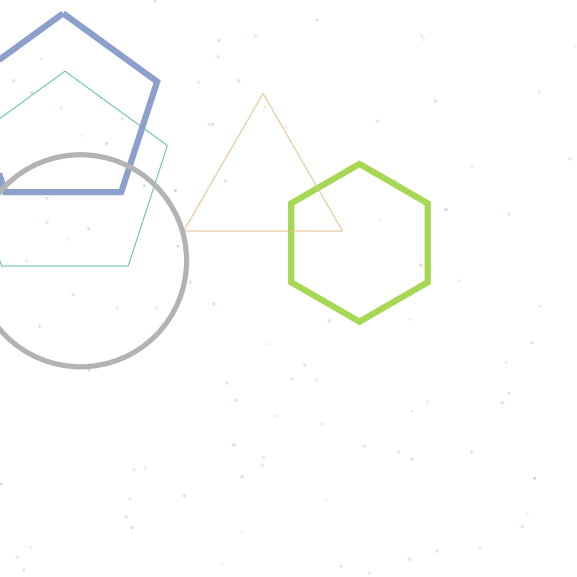[{"shape": "pentagon", "thickness": 0.5, "radius": 0.93, "center": [0.112, 0.689]}, {"shape": "pentagon", "thickness": 3, "radius": 0.86, "center": [0.109, 0.805]}, {"shape": "hexagon", "thickness": 3, "radius": 0.68, "center": [0.622, 0.579]}, {"shape": "triangle", "thickness": 0.5, "radius": 0.79, "center": [0.456, 0.678]}, {"shape": "circle", "thickness": 2.5, "radius": 0.92, "center": [0.14, 0.548]}]